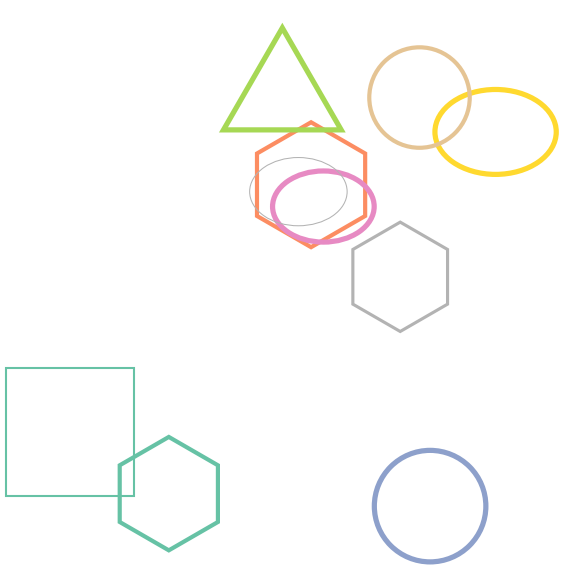[{"shape": "square", "thickness": 1, "radius": 0.56, "center": [0.121, 0.251]}, {"shape": "hexagon", "thickness": 2, "radius": 0.49, "center": [0.292, 0.144]}, {"shape": "hexagon", "thickness": 2, "radius": 0.54, "center": [0.539, 0.679]}, {"shape": "circle", "thickness": 2.5, "radius": 0.48, "center": [0.745, 0.123]}, {"shape": "oval", "thickness": 2.5, "radius": 0.44, "center": [0.56, 0.642]}, {"shape": "triangle", "thickness": 2.5, "radius": 0.59, "center": [0.489, 0.833]}, {"shape": "oval", "thickness": 2.5, "radius": 0.53, "center": [0.858, 0.771]}, {"shape": "circle", "thickness": 2, "radius": 0.43, "center": [0.726, 0.83]}, {"shape": "oval", "thickness": 0.5, "radius": 0.42, "center": [0.517, 0.667]}, {"shape": "hexagon", "thickness": 1.5, "radius": 0.47, "center": [0.693, 0.52]}]